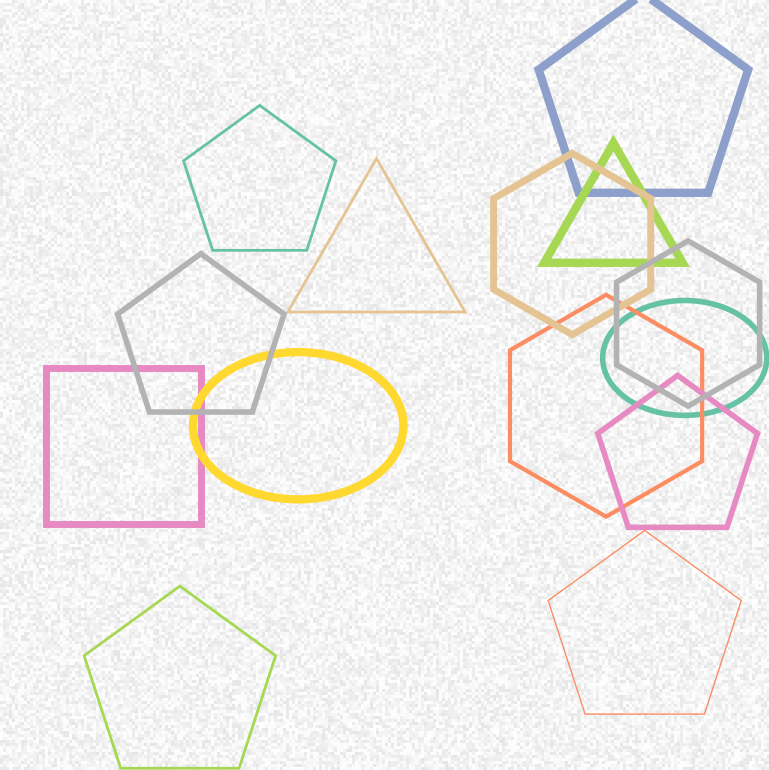[{"shape": "pentagon", "thickness": 1, "radius": 0.52, "center": [0.337, 0.759]}, {"shape": "oval", "thickness": 2, "radius": 0.53, "center": [0.889, 0.535]}, {"shape": "pentagon", "thickness": 0.5, "radius": 0.66, "center": [0.837, 0.179]}, {"shape": "hexagon", "thickness": 1.5, "radius": 0.72, "center": [0.787, 0.473]}, {"shape": "pentagon", "thickness": 3, "radius": 0.72, "center": [0.836, 0.865]}, {"shape": "pentagon", "thickness": 2, "radius": 0.55, "center": [0.88, 0.403]}, {"shape": "square", "thickness": 2.5, "radius": 0.5, "center": [0.16, 0.42]}, {"shape": "triangle", "thickness": 3, "radius": 0.52, "center": [0.797, 0.711]}, {"shape": "pentagon", "thickness": 1, "radius": 0.65, "center": [0.234, 0.108]}, {"shape": "oval", "thickness": 3, "radius": 0.68, "center": [0.387, 0.447]}, {"shape": "hexagon", "thickness": 2.5, "radius": 0.59, "center": [0.743, 0.683]}, {"shape": "triangle", "thickness": 1, "radius": 0.66, "center": [0.489, 0.661]}, {"shape": "pentagon", "thickness": 2, "radius": 0.57, "center": [0.261, 0.557]}, {"shape": "hexagon", "thickness": 2, "radius": 0.54, "center": [0.894, 0.58]}]